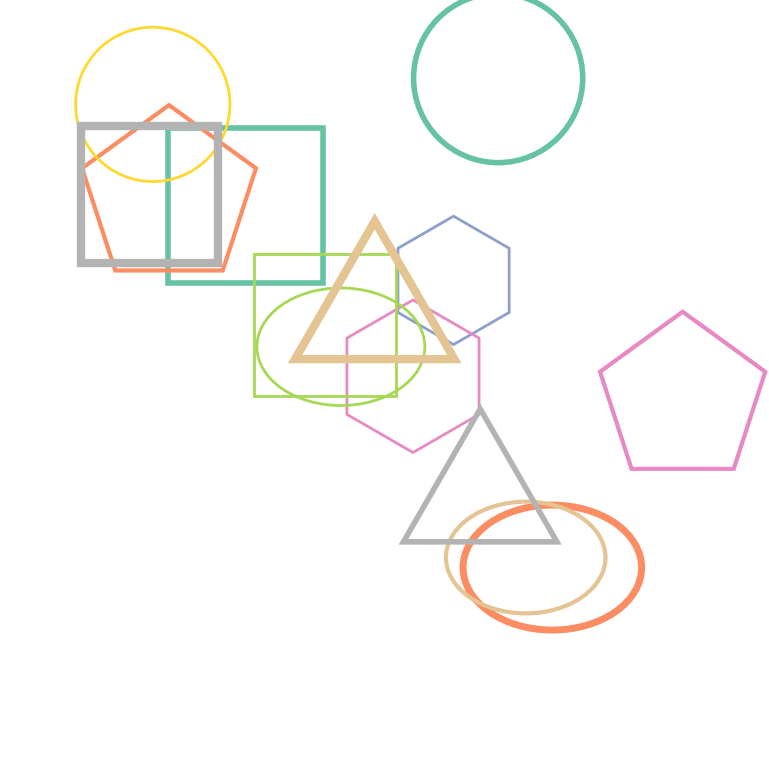[{"shape": "square", "thickness": 2, "radius": 0.5, "center": [0.318, 0.733]}, {"shape": "circle", "thickness": 2, "radius": 0.55, "center": [0.647, 0.899]}, {"shape": "pentagon", "thickness": 1.5, "radius": 0.59, "center": [0.22, 0.745]}, {"shape": "oval", "thickness": 2.5, "radius": 0.58, "center": [0.717, 0.263]}, {"shape": "hexagon", "thickness": 1, "radius": 0.42, "center": [0.589, 0.636]}, {"shape": "pentagon", "thickness": 1.5, "radius": 0.56, "center": [0.887, 0.482]}, {"shape": "hexagon", "thickness": 1, "radius": 0.5, "center": [0.536, 0.511]}, {"shape": "oval", "thickness": 1, "radius": 0.55, "center": [0.443, 0.55]}, {"shape": "square", "thickness": 1, "radius": 0.46, "center": [0.423, 0.577]}, {"shape": "circle", "thickness": 1, "radius": 0.5, "center": [0.198, 0.864]}, {"shape": "oval", "thickness": 1.5, "radius": 0.52, "center": [0.683, 0.276]}, {"shape": "triangle", "thickness": 3, "radius": 0.6, "center": [0.487, 0.593]}, {"shape": "triangle", "thickness": 2, "radius": 0.58, "center": [0.624, 0.354]}, {"shape": "square", "thickness": 3, "radius": 0.44, "center": [0.194, 0.747]}]